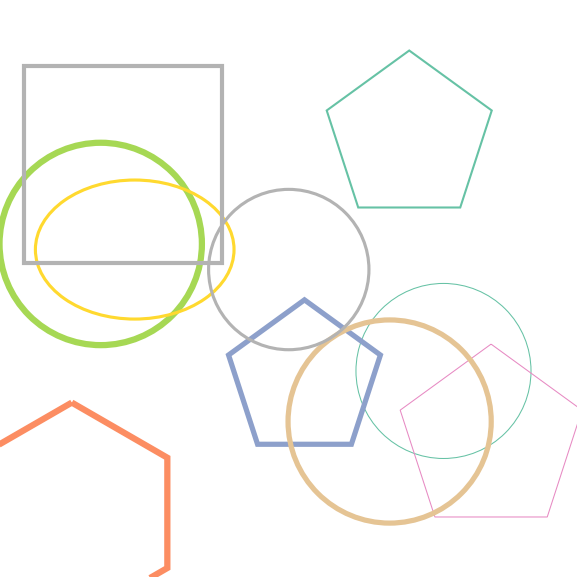[{"shape": "pentagon", "thickness": 1, "radius": 0.75, "center": [0.709, 0.761]}, {"shape": "circle", "thickness": 0.5, "radius": 0.76, "center": [0.768, 0.357]}, {"shape": "hexagon", "thickness": 3, "radius": 0.95, "center": [0.124, 0.111]}, {"shape": "pentagon", "thickness": 2.5, "radius": 0.69, "center": [0.527, 0.342]}, {"shape": "pentagon", "thickness": 0.5, "radius": 0.83, "center": [0.85, 0.238]}, {"shape": "circle", "thickness": 3, "radius": 0.88, "center": [0.174, 0.577]}, {"shape": "oval", "thickness": 1.5, "radius": 0.86, "center": [0.233, 0.567]}, {"shape": "circle", "thickness": 2.5, "radius": 0.88, "center": [0.675, 0.269]}, {"shape": "square", "thickness": 2, "radius": 0.85, "center": [0.213, 0.714]}, {"shape": "circle", "thickness": 1.5, "radius": 0.69, "center": [0.5, 0.532]}]